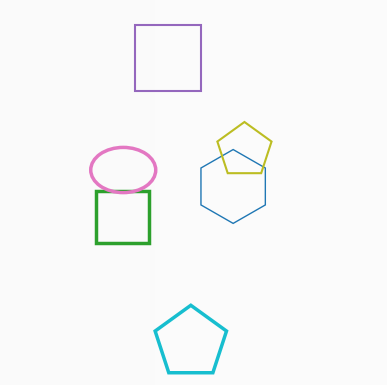[{"shape": "hexagon", "thickness": 1, "radius": 0.48, "center": [0.602, 0.516]}, {"shape": "square", "thickness": 2.5, "radius": 0.34, "center": [0.316, 0.436]}, {"shape": "square", "thickness": 1.5, "radius": 0.43, "center": [0.434, 0.849]}, {"shape": "oval", "thickness": 2.5, "radius": 0.42, "center": [0.318, 0.558]}, {"shape": "pentagon", "thickness": 1.5, "radius": 0.37, "center": [0.631, 0.61]}, {"shape": "pentagon", "thickness": 2.5, "radius": 0.48, "center": [0.492, 0.11]}]